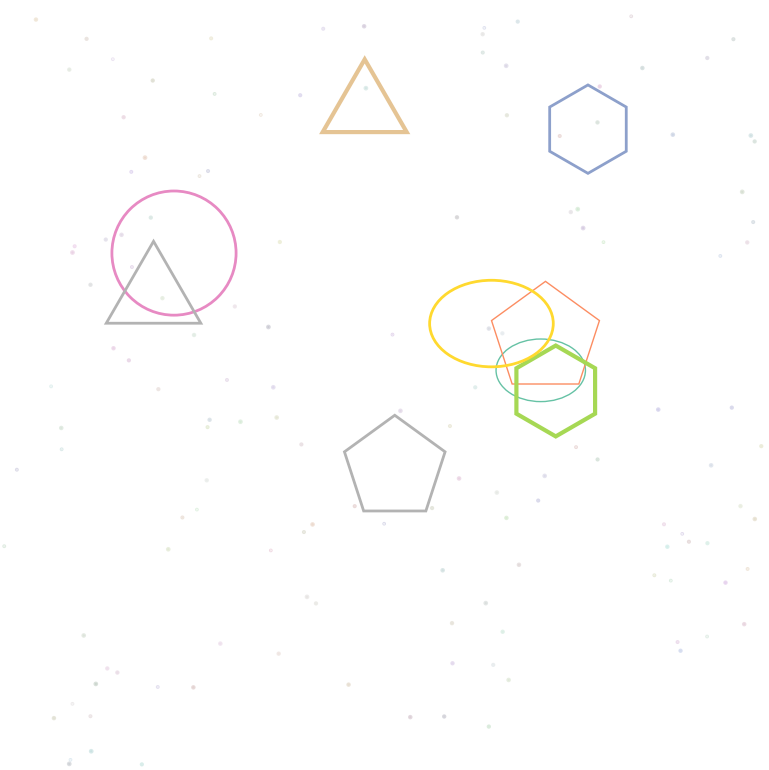[{"shape": "oval", "thickness": 0.5, "radius": 0.29, "center": [0.702, 0.519]}, {"shape": "pentagon", "thickness": 0.5, "radius": 0.37, "center": [0.708, 0.561]}, {"shape": "hexagon", "thickness": 1, "radius": 0.29, "center": [0.764, 0.832]}, {"shape": "circle", "thickness": 1, "radius": 0.4, "center": [0.226, 0.671]}, {"shape": "hexagon", "thickness": 1.5, "radius": 0.3, "center": [0.722, 0.492]}, {"shape": "oval", "thickness": 1, "radius": 0.4, "center": [0.638, 0.58]}, {"shape": "triangle", "thickness": 1.5, "radius": 0.31, "center": [0.474, 0.86]}, {"shape": "pentagon", "thickness": 1, "radius": 0.34, "center": [0.513, 0.392]}, {"shape": "triangle", "thickness": 1, "radius": 0.35, "center": [0.199, 0.616]}]